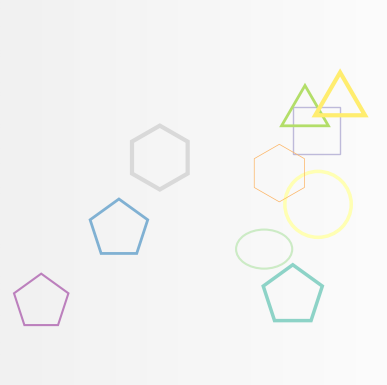[{"shape": "pentagon", "thickness": 2.5, "radius": 0.4, "center": [0.756, 0.232]}, {"shape": "circle", "thickness": 2.5, "radius": 0.43, "center": [0.821, 0.469]}, {"shape": "square", "thickness": 1, "radius": 0.3, "center": [0.816, 0.661]}, {"shape": "pentagon", "thickness": 2, "radius": 0.39, "center": [0.307, 0.405]}, {"shape": "hexagon", "thickness": 0.5, "radius": 0.37, "center": [0.721, 0.55]}, {"shape": "triangle", "thickness": 2, "radius": 0.35, "center": [0.787, 0.708]}, {"shape": "hexagon", "thickness": 3, "radius": 0.41, "center": [0.412, 0.591]}, {"shape": "pentagon", "thickness": 1.5, "radius": 0.37, "center": [0.106, 0.215]}, {"shape": "oval", "thickness": 1.5, "radius": 0.36, "center": [0.682, 0.353]}, {"shape": "triangle", "thickness": 3, "radius": 0.37, "center": [0.878, 0.738]}]